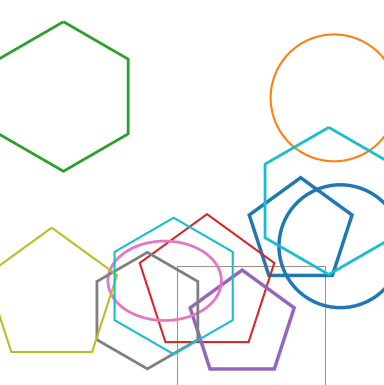[{"shape": "circle", "thickness": 2.5, "radius": 0.8, "center": [0.884, 0.36]}, {"shape": "pentagon", "thickness": 2.5, "radius": 0.7, "center": [0.781, 0.398]}, {"shape": "circle", "thickness": 1.5, "radius": 0.82, "center": [0.868, 0.746]}, {"shape": "hexagon", "thickness": 2, "radius": 0.97, "center": [0.165, 0.749]}, {"shape": "pentagon", "thickness": 1.5, "radius": 0.92, "center": [0.538, 0.26]}, {"shape": "pentagon", "thickness": 2.5, "radius": 0.71, "center": [0.629, 0.157]}, {"shape": "square", "thickness": 0.5, "radius": 0.96, "center": [0.652, 0.117]}, {"shape": "oval", "thickness": 2, "radius": 0.74, "center": [0.428, 0.271]}, {"shape": "hexagon", "thickness": 2, "radius": 0.76, "center": [0.383, 0.193]}, {"shape": "pentagon", "thickness": 1.5, "radius": 0.89, "center": [0.134, 0.23]}, {"shape": "hexagon", "thickness": 1.5, "radius": 0.89, "center": [0.451, 0.257]}, {"shape": "hexagon", "thickness": 2, "radius": 0.96, "center": [0.854, 0.478]}]